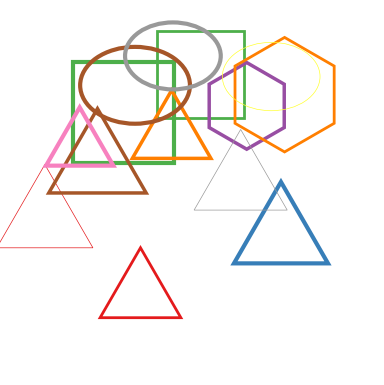[{"shape": "triangle", "thickness": 2, "radius": 0.61, "center": [0.365, 0.235]}, {"shape": "triangle", "thickness": 0.5, "radius": 0.72, "center": [0.116, 0.428]}, {"shape": "triangle", "thickness": 3, "radius": 0.7, "center": [0.73, 0.386]}, {"shape": "square", "thickness": 2, "radius": 0.57, "center": [0.52, 0.807]}, {"shape": "square", "thickness": 3, "radius": 0.66, "center": [0.32, 0.708]}, {"shape": "hexagon", "thickness": 2.5, "radius": 0.56, "center": [0.641, 0.725]}, {"shape": "hexagon", "thickness": 2, "radius": 0.74, "center": [0.739, 0.754]}, {"shape": "triangle", "thickness": 2.5, "radius": 0.59, "center": [0.446, 0.648]}, {"shape": "oval", "thickness": 0.5, "radius": 0.63, "center": [0.704, 0.801]}, {"shape": "triangle", "thickness": 2.5, "radius": 0.73, "center": [0.253, 0.572]}, {"shape": "oval", "thickness": 3, "radius": 0.71, "center": [0.351, 0.778]}, {"shape": "triangle", "thickness": 3, "radius": 0.5, "center": [0.207, 0.62]}, {"shape": "triangle", "thickness": 0.5, "radius": 0.7, "center": [0.625, 0.524]}, {"shape": "oval", "thickness": 3, "radius": 0.62, "center": [0.449, 0.855]}]